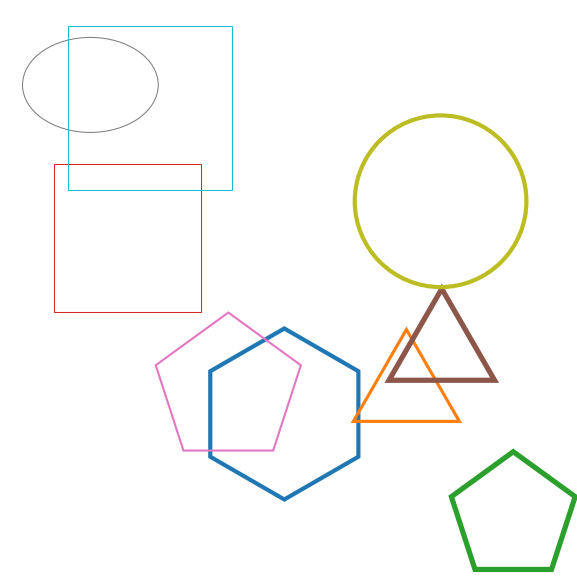[{"shape": "hexagon", "thickness": 2, "radius": 0.74, "center": [0.492, 0.282]}, {"shape": "triangle", "thickness": 1.5, "radius": 0.53, "center": [0.704, 0.322]}, {"shape": "pentagon", "thickness": 2.5, "radius": 0.56, "center": [0.889, 0.104]}, {"shape": "square", "thickness": 0.5, "radius": 0.64, "center": [0.221, 0.586]}, {"shape": "triangle", "thickness": 2.5, "radius": 0.53, "center": [0.765, 0.393]}, {"shape": "pentagon", "thickness": 1, "radius": 0.66, "center": [0.395, 0.326]}, {"shape": "oval", "thickness": 0.5, "radius": 0.59, "center": [0.157, 0.852]}, {"shape": "circle", "thickness": 2, "radius": 0.74, "center": [0.763, 0.651]}, {"shape": "square", "thickness": 0.5, "radius": 0.71, "center": [0.259, 0.813]}]